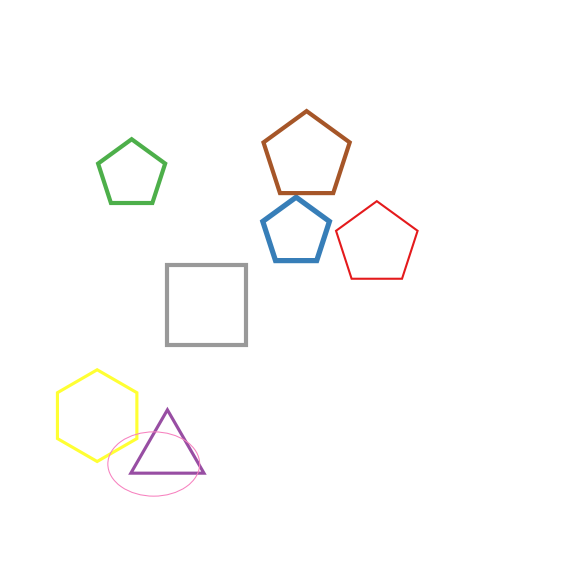[{"shape": "pentagon", "thickness": 1, "radius": 0.37, "center": [0.653, 0.577]}, {"shape": "pentagon", "thickness": 2.5, "radius": 0.3, "center": [0.513, 0.597]}, {"shape": "pentagon", "thickness": 2, "radius": 0.31, "center": [0.228, 0.697]}, {"shape": "triangle", "thickness": 1.5, "radius": 0.37, "center": [0.29, 0.216]}, {"shape": "hexagon", "thickness": 1.5, "radius": 0.4, "center": [0.168, 0.279]}, {"shape": "pentagon", "thickness": 2, "radius": 0.39, "center": [0.531, 0.728]}, {"shape": "oval", "thickness": 0.5, "radius": 0.4, "center": [0.266, 0.196]}, {"shape": "square", "thickness": 2, "radius": 0.35, "center": [0.358, 0.471]}]